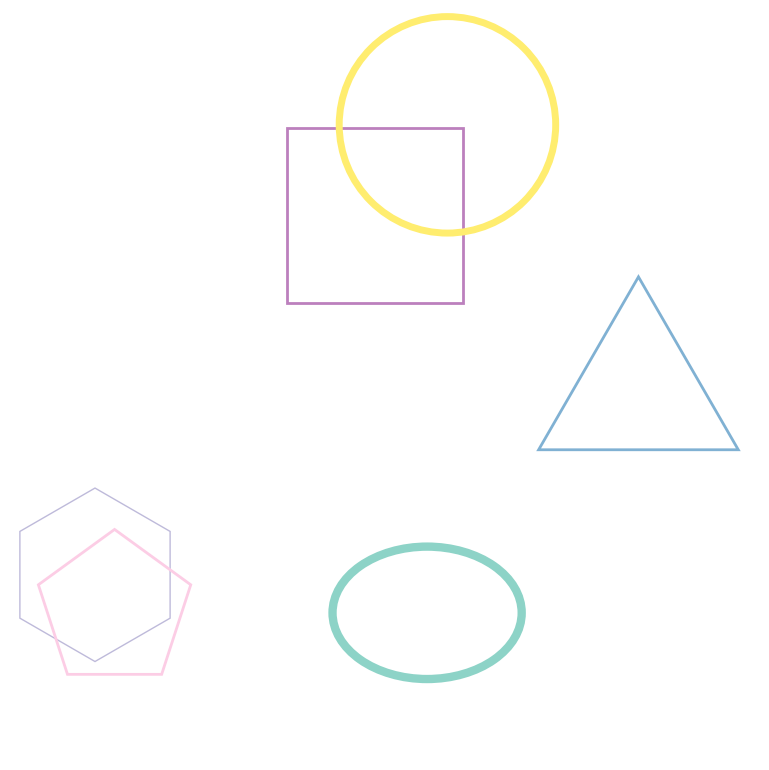[{"shape": "oval", "thickness": 3, "radius": 0.61, "center": [0.555, 0.204]}, {"shape": "hexagon", "thickness": 0.5, "radius": 0.56, "center": [0.123, 0.254]}, {"shape": "triangle", "thickness": 1, "radius": 0.75, "center": [0.829, 0.491]}, {"shape": "pentagon", "thickness": 1, "radius": 0.52, "center": [0.149, 0.208]}, {"shape": "square", "thickness": 1, "radius": 0.57, "center": [0.487, 0.72]}, {"shape": "circle", "thickness": 2.5, "radius": 0.7, "center": [0.581, 0.838]}]